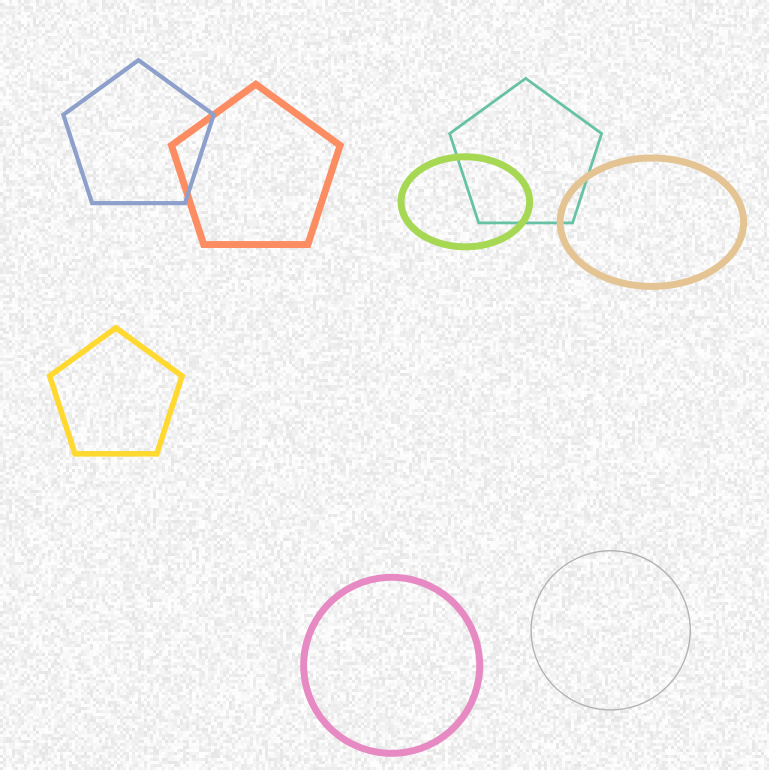[{"shape": "pentagon", "thickness": 1, "radius": 0.52, "center": [0.683, 0.794]}, {"shape": "pentagon", "thickness": 2.5, "radius": 0.58, "center": [0.332, 0.776]}, {"shape": "pentagon", "thickness": 1.5, "radius": 0.51, "center": [0.18, 0.819]}, {"shape": "circle", "thickness": 2.5, "radius": 0.57, "center": [0.509, 0.136]}, {"shape": "oval", "thickness": 2.5, "radius": 0.42, "center": [0.604, 0.738]}, {"shape": "pentagon", "thickness": 2, "radius": 0.45, "center": [0.15, 0.484]}, {"shape": "oval", "thickness": 2.5, "radius": 0.6, "center": [0.847, 0.711]}, {"shape": "circle", "thickness": 0.5, "radius": 0.52, "center": [0.793, 0.181]}]